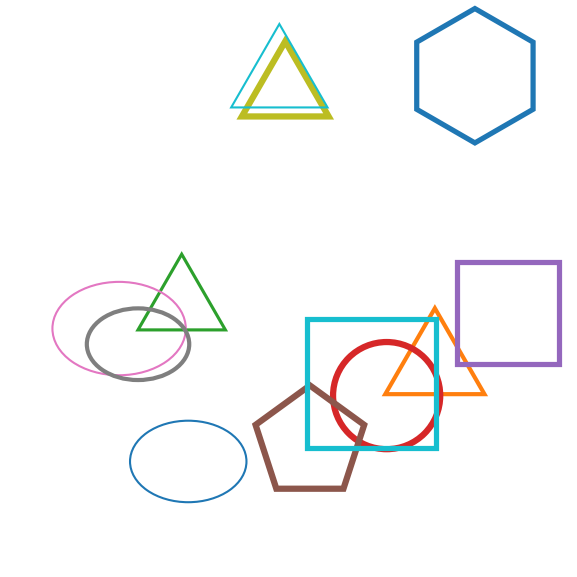[{"shape": "oval", "thickness": 1, "radius": 0.5, "center": [0.326, 0.2]}, {"shape": "hexagon", "thickness": 2.5, "radius": 0.58, "center": [0.822, 0.868]}, {"shape": "triangle", "thickness": 2, "radius": 0.5, "center": [0.753, 0.366]}, {"shape": "triangle", "thickness": 1.5, "radius": 0.44, "center": [0.315, 0.472]}, {"shape": "circle", "thickness": 3, "radius": 0.46, "center": [0.67, 0.314]}, {"shape": "square", "thickness": 2.5, "radius": 0.44, "center": [0.879, 0.457]}, {"shape": "pentagon", "thickness": 3, "radius": 0.49, "center": [0.537, 0.233]}, {"shape": "oval", "thickness": 1, "radius": 0.58, "center": [0.206, 0.43]}, {"shape": "oval", "thickness": 2, "radius": 0.44, "center": [0.239, 0.403]}, {"shape": "triangle", "thickness": 3, "radius": 0.43, "center": [0.494, 0.841]}, {"shape": "triangle", "thickness": 1, "radius": 0.48, "center": [0.484, 0.861]}, {"shape": "square", "thickness": 2.5, "radius": 0.56, "center": [0.644, 0.336]}]